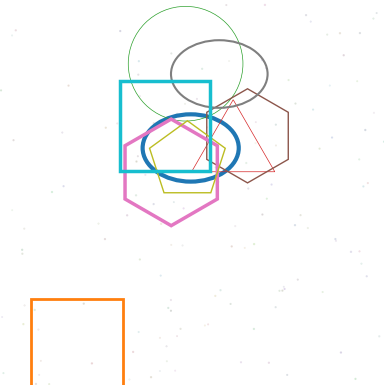[{"shape": "oval", "thickness": 3, "radius": 0.62, "center": [0.495, 0.616]}, {"shape": "square", "thickness": 2, "radius": 0.6, "center": [0.199, 0.104]}, {"shape": "circle", "thickness": 0.5, "radius": 0.74, "center": [0.482, 0.835]}, {"shape": "triangle", "thickness": 0.5, "radius": 0.62, "center": [0.606, 0.616]}, {"shape": "hexagon", "thickness": 1, "radius": 0.61, "center": [0.643, 0.647]}, {"shape": "hexagon", "thickness": 2.5, "radius": 0.69, "center": [0.445, 0.552]}, {"shape": "oval", "thickness": 1.5, "radius": 0.63, "center": [0.57, 0.808]}, {"shape": "pentagon", "thickness": 1, "radius": 0.52, "center": [0.487, 0.583]}, {"shape": "square", "thickness": 2.5, "radius": 0.58, "center": [0.428, 0.673]}]